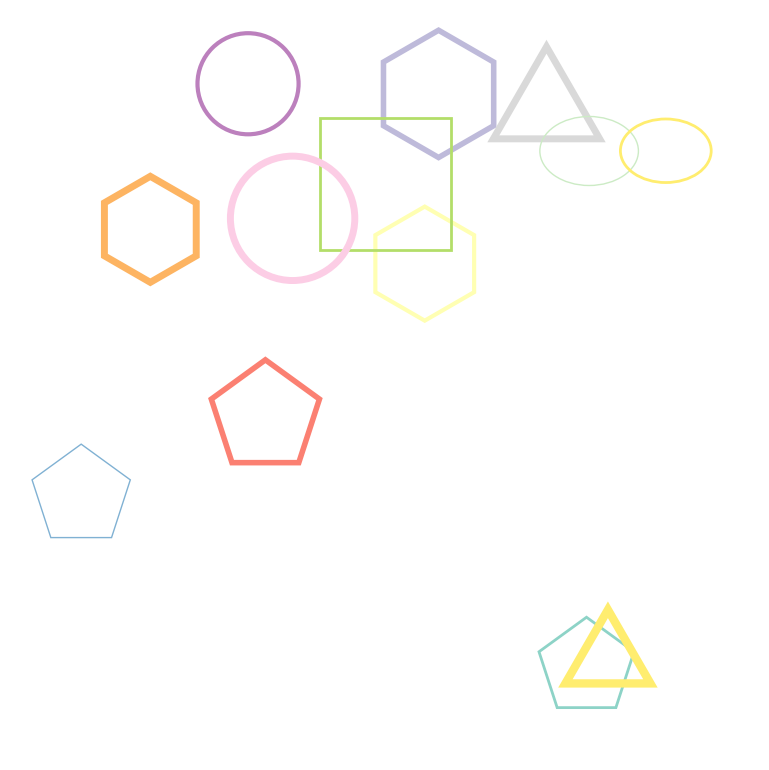[{"shape": "pentagon", "thickness": 1, "radius": 0.32, "center": [0.762, 0.134]}, {"shape": "hexagon", "thickness": 1.5, "radius": 0.37, "center": [0.552, 0.658]}, {"shape": "hexagon", "thickness": 2, "radius": 0.41, "center": [0.57, 0.878]}, {"shape": "pentagon", "thickness": 2, "radius": 0.37, "center": [0.345, 0.459]}, {"shape": "pentagon", "thickness": 0.5, "radius": 0.34, "center": [0.105, 0.356]}, {"shape": "hexagon", "thickness": 2.5, "radius": 0.34, "center": [0.195, 0.702]}, {"shape": "square", "thickness": 1, "radius": 0.43, "center": [0.501, 0.761]}, {"shape": "circle", "thickness": 2.5, "radius": 0.4, "center": [0.38, 0.716]}, {"shape": "triangle", "thickness": 2.5, "radius": 0.4, "center": [0.71, 0.86]}, {"shape": "circle", "thickness": 1.5, "radius": 0.33, "center": [0.322, 0.891]}, {"shape": "oval", "thickness": 0.5, "radius": 0.32, "center": [0.765, 0.804]}, {"shape": "oval", "thickness": 1, "radius": 0.29, "center": [0.865, 0.804]}, {"shape": "triangle", "thickness": 3, "radius": 0.32, "center": [0.79, 0.144]}]